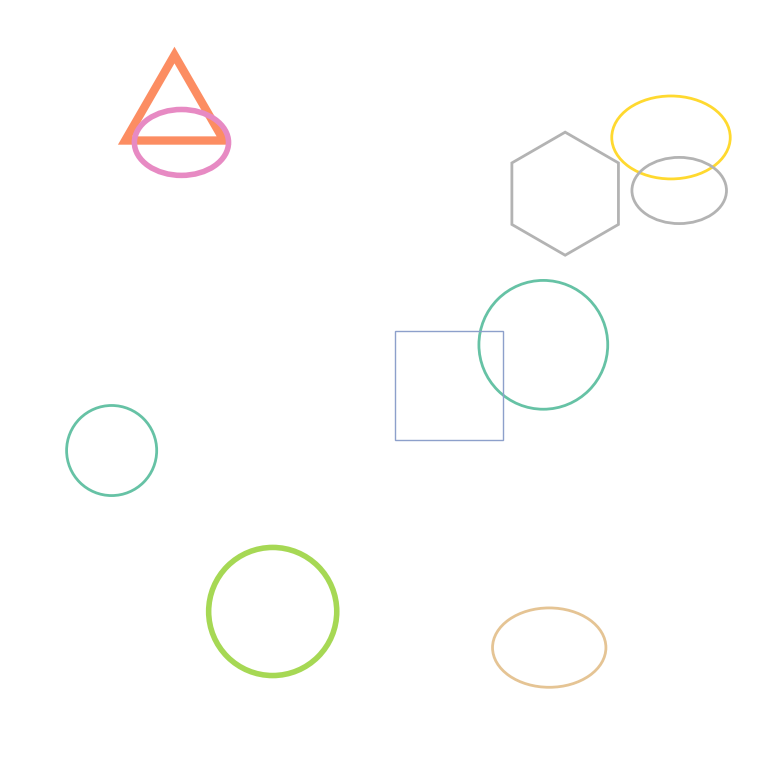[{"shape": "circle", "thickness": 1, "radius": 0.42, "center": [0.706, 0.552]}, {"shape": "circle", "thickness": 1, "radius": 0.29, "center": [0.145, 0.415]}, {"shape": "triangle", "thickness": 3, "radius": 0.37, "center": [0.227, 0.854]}, {"shape": "square", "thickness": 0.5, "radius": 0.35, "center": [0.583, 0.499]}, {"shape": "oval", "thickness": 2, "radius": 0.31, "center": [0.236, 0.815]}, {"shape": "circle", "thickness": 2, "radius": 0.42, "center": [0.354, 0.206]}, {"shape": "oval", "thickness": 1, "radius": 0.38, "center": [0.871, 0.821]}, {"shape": "oval", "thickness": 1, "radius": 0.37, "center": [0.713, 0.159]}, {"shape": "oval", "thickness": 1, "radius": 0.31, "center": [0.882, 0.753]}, {"shape": "hexagon", "thickness": 1, "radius": 0.4, "center": [0.734, 0.748]}]